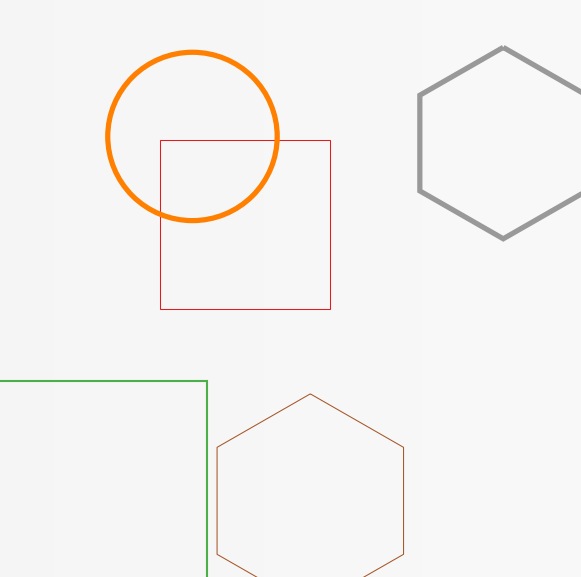[{"shape": "square", "thickness": 0.5, "radius": 0.73, "center": [0.422, 0.61]}, {"shape": "square", "thickness": 1, "radius": 0.96, "center": [0.165, 0.148]}, {"shape": "circle", "thickness": 2.5, "radius": 0.73, "center": [0.331, 0.763]}, {"shape": "hexagon", "thickness": 0.5, "radius": 0.93, "center": [0.534, 0.132]}, {"shape": "hexagon", "thickness": 2.5, "radius": 0.83, "center": [0.866, 0.751]}]